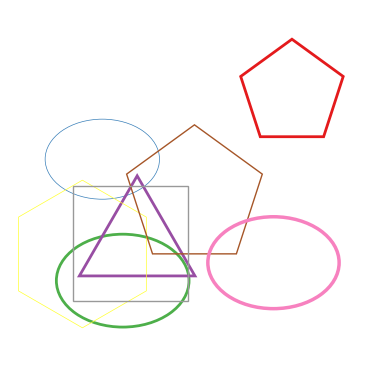[{"shape": "pentagon", "thickness": 2, "radius": 0.7, "center": [0.758, 0.758]}, {"shape": "oval", "thickness": 0.5, "radius": 0.74, "center": [0.266, 0.587]}, {"shape": "oval", "thickness": 2, "radius": 0.86, "center": [0.319, 0.271]}, {"shape": "triangle", "thickness": 2, "radius": 0.87, "center": [0.356, 0.37]}, {"shape": "hexagon", "thickness": 0.5, "radius": 0.96, "center": [0.214, 0.34]}, {"shape": "pentagon", "thickness": 1, "radius": 0.93, "center": [0.505, 0.49]}, {"shape": "oval", "thickness": 2.5, "radius": 0.85, "center": [0.71, 0.318]}, {"shape": "square", "thickness": 1, "radius": 0.75, "center": [0.339, 0.368]}]